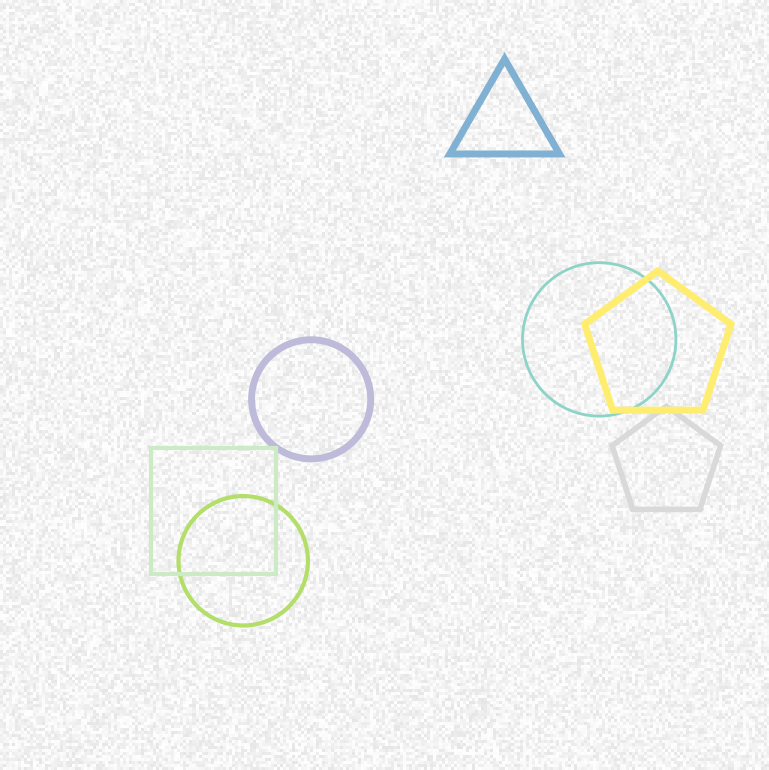[{"shape": "circle", "thickness": 1, "radius": 0.5, "center": [0.778, 0.559]}, {"shape": "circle", "thickness": 2.5, "radius": 0.39, "center": [0.404, 0.481]}, {"shape": "triangle", "thickness": 2.5, "radius": 0.41, "center": [0.655, 0.841]}, {"shape": "circle", "thickness": 1.5, "radius": 0.42, "center": [0.316, 0.272]}, {"shape": "pentagon", "thickness": 2, "radius": 0.37, "center": [0.865, 0.398]}, {"shape": "square", "thickness": 1.5, "radius": 0.41, "center": [0.277, 0.336]}, {"shape": "pentagon", "thickness": 2.5, "radius": 0.5, "center": [0.854, 0.548]}]